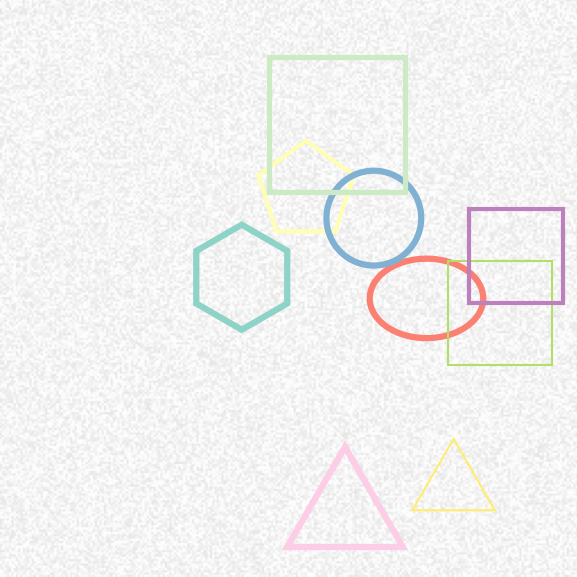[{"shape": "hexagon", "thickness": 3, "radius": 0.45, "center": [0.419, 0.519]}, {"shape": "pentagon", "thickness": 2, "radius": 0.43, "center": [0.53, 0.669]}, {"shape": "oval", "thickness": 3, "radius": 0.49, "center": [0.739, 0.482]}, {"shape": "circle", "thickness": 3, "radius": 0.41, "center": [0.647, 0.621]}, {"shape": "square", "thickness": 1, "radius": 0.45, "center": [0.867, 0.456]}, {"shape": "triangle", "thickness": 3, "radius": 0.58, "center": [0.597, 0.11]}, {"shape": "square", "thickness": 2, "radius": 0.41, "center": [0.893, 0.556]}, {"shape": "square", "thickness": 2.5, "radius": 0.59, "center": [0.584, 0.783]}, {"shape": "triangle", "thickness": 1, "radius": 0.41, "center": [0.785, 0.157]}]